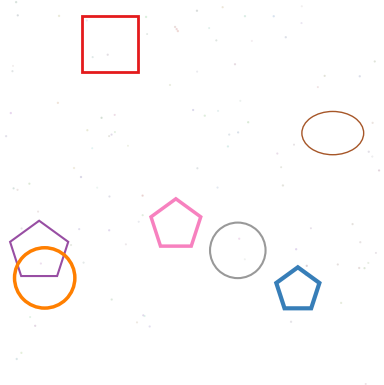[{"shape": "square", "thickness": 2, "radius": 0.37, "center": [0.286, 0.886]}, {"shape": "pentagon", "thickness": 3, "radius": 0.29, "center": [0.774, 0.247]}, {"shape": "pentagon", "thickness": 1.5, "radius": 0.4, "center": [0.102, 0.347]}, {"shape": "circle", "thickness": 2.5, "radius": 0.39, "center": [0.116, 0.278]}, {"shape": "oval", "thickness": 1, "radius": 0.4, "center": [0.864, 0.654]}, {"shape": "pentagon", "thickness": 2.5, "radius": 0.34, "center": [0.457, 0.416]}, {"shape": "circle", "thickness": 1.5, "radius": 0.36, "center": [0.618, 0.35]}]